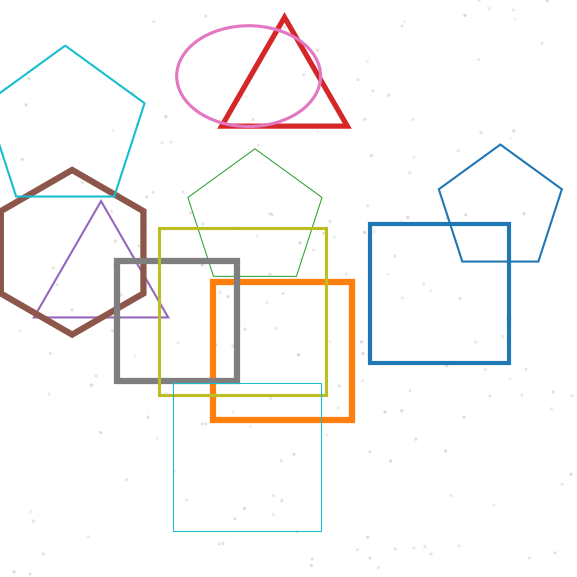[{"shape": "square", "thickness": 2, "radius": 0.6, "center": [0.761, 0.49]}, {"shape": "pentagon", "thickness": 1, "radius": 0.56, "center": [0.866, 0.637]}, {"shape": "square", "thickness": 3, "radius": 0.6, "center": [0.489, 0.391]}, {"shape": "pentagon", "thickness": 0.5, "radius": 0.61, "center": [0.441, 0.619]}, {"shape": "triangle", "thickness": 2.5, "radius": 0.63, "center": [0.493, 0.844]}, {"shape": "triangle", "thickness": 1, "radius": 0.67, "center": [0.175, 0.517]}, {"shape": "hexagon", "thickness": 3, "radius": 0.71, "center": [0.125, 0.562]}, {"shape": "oval", "thickness": 1.5, "radius": 0.62, "center": [0.431, 0.867]}, {"shape": "square", "thickness": 3, "radius": 0.52, "center": [0.306, 0.444]}, {"shape": "square", "thickness": 1.5, "radius": 0.72, "center": [0.42, 0.459]}, {"shape": "square", "thickness": 0.5, "radius": 0.64, "center": [0.428, 0.208]}, {"shape": "pentagon", "thickness": 1, "radius": 0.72, "center": [0.113, 0.776]}]